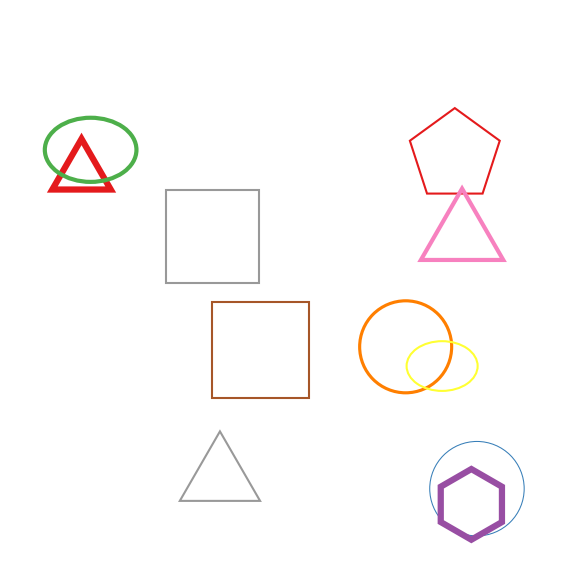[{"shape": "triangle", "thickness": 3, "radius": 0.29, "center": [0.141, 0.7]}, {"shape": "pentagon", "thickness": 1, "radius": 0.41, "center": [0.788, 0.73]}, {"shape": "circle", "thickness": 0.5, "radius": 0.41, "center": [0.826, 0.153]}, {"shape": "oval", "thickness": 2, "radius": 0.4, "center": [0.157, 0.74]}, {"shape": "hexagon", "thickness": 3, "radius": 0.31, "center": [0.816, 0.126]}, {"shape": "circle", "thickness": 1.5, "radius": 0.4, "center": [0.702, 0.399]}, {"shape": "oval", "thickness": 1, "radius": 0.31, "center": [0.766, 0.365]}, {"shape": "square", "thickness": 1, "radius": 0.42, "center": [0.451, 0.393]}, {"shape": "triangle", "thickness": 2, "radius": 0.41, "center": [0.8, 0.59]}, {"shape": "triangle", "thickness": 1, "radius": 0.4, "center": [0.381, 0.172]}, {"shape": "square", "thickness": 1, "radius": 0.4, "center": [0.368, 0.59]}]